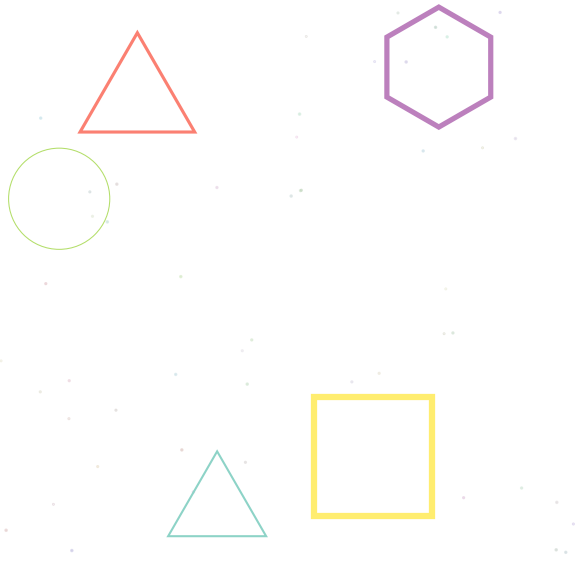[{"shape": "triangle", "thickness": 1, "radius": 0.49, "center": [0.376, 0.12]}, {"shape": "triangle", "thickness": 1.5, "radius": 0.57, "center": [0.238, 0.828]}, {"shape": "circle", "thickness": 0.5, "radius": 0.44, "center": [0.102, 0.655]}, {"shape": "hexagon", "thickness": 2.5, "radius": 0.52, "center": [0.76, 0.883]}, {"shape": "square", "thickness": 3, "radius": 0.51, "center": [0.646, 0.208]}]